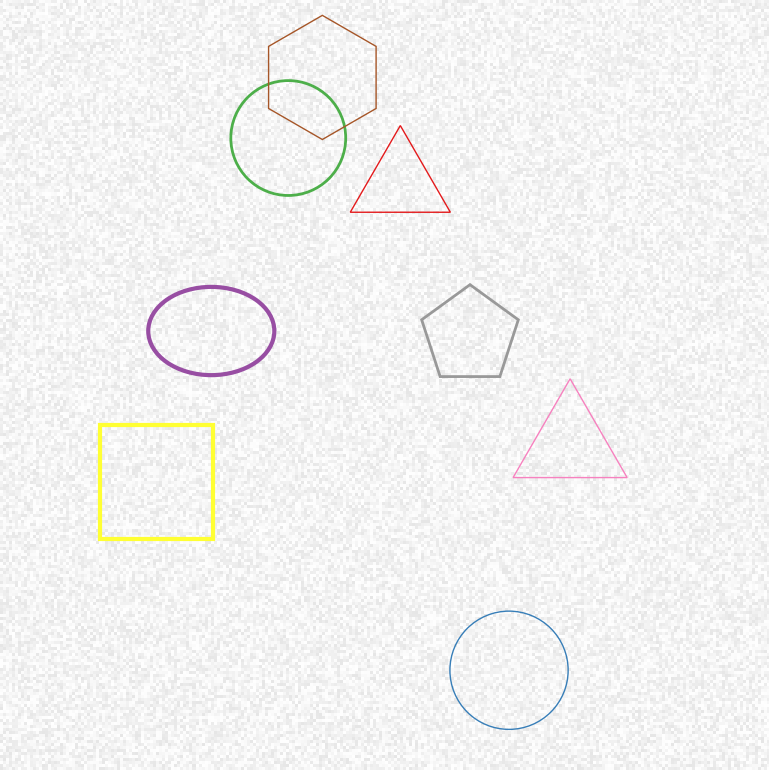[{"shape": "triangle", "thickness": 0.5, "radius": 0.38, "center": [0.52, 0.762]}, {"shape": "circle", "thickness": 0.5, "radius": 0.38, "center": [0.661, 0.13]}, {"shape": "circle", "thickness": 1, "radius": 0.37, "center": [0.374, 0.821]}, {"shape": "oval", "thickness": 1.5, "radius": 0.41, "center": [0.274, 0.57]}, {"shape": "square", "thickness": 1.5, "radius": 0.37, "center": [0.203, 0.374]}, {"shape": "hexagon", "thickness": 0.5, "radius": 0.4, "center": [0.419, 0.899]}, {"shape": "triangle", "thickness": 0.5, "radius": 0.43, "center": [0.74, 0.423]}, {"shape": "pentagon", "thickness": 1, "radius": 0.33, "center": [0.61, 0.564]}]